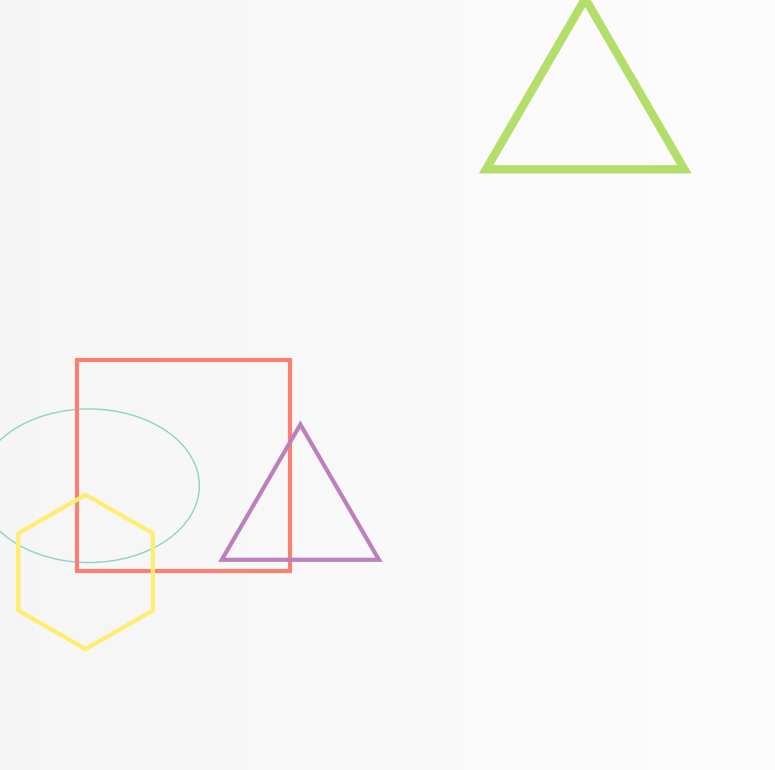[{"shape": "oval", "thickness": 0.5, "radius": 0.71, "center": [0.115, 0.369]}, {"shape": "square", "thickness": 1.5, "radius": 0.69, "center": [0.236, 0.396]}, {"shape": "triangle", "thickness": 3, "radius": 0.74, "center": [0.755, 0.854]}, {"shape": "triangle", "thickness": 1.5, "radius": 0.59, "center": [0.388, 0.332]}, {"shape": "hexagon", "thickness": 1.5, "radius": 0.5, "center": [0.11, 0.257]}]